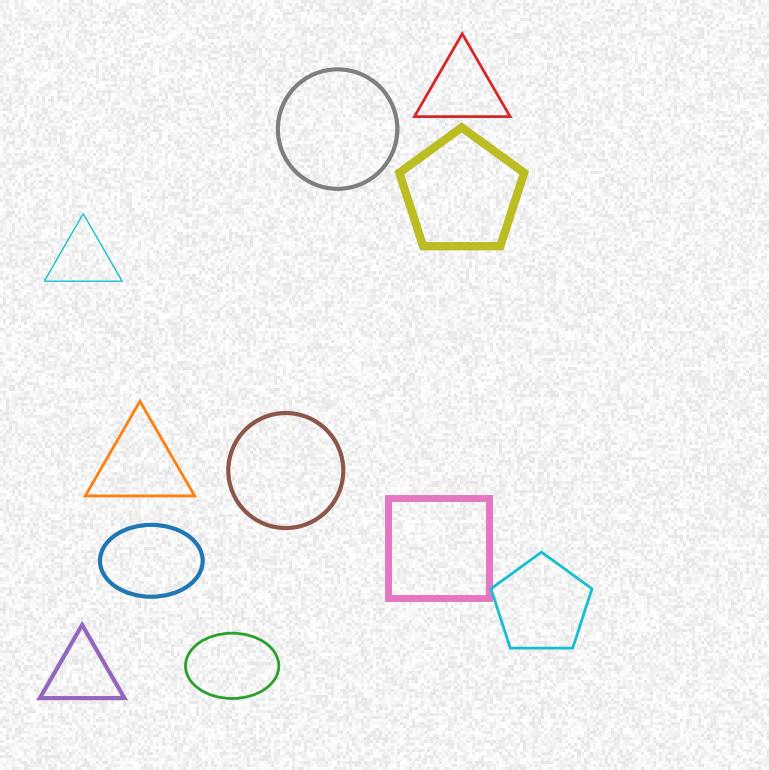[{"shape": "oval", "thickness": 1.5, "radius": 0.33, "center": [0.197, 0.272]}, {"shape": "triangle", "thickness": 1, "radius": 0.41, "center": [0.182, 0.397]}, {"shape": "oval", "thickness": 1, "radius": 0.3, "center": [0.302, 0.135]}, {"shape": "triangle", "thickness": 1, "radius": 0.36, "center": [0.6, 0.884]}, {"shape": "triangle", "thickness": 1.5, "radius": 0.32, "center": [0.107, 0.125]}, {"shape": "circle", "thickness": 1.5, "radius": 0.37, "center": [0.371, 0.389]}, {"shape": "square", "thickness": 2.5, "radius": 0.33, "center": [0.569, 0.288]}, {"shape": "circle", "thickness": 1.5, "radius": 0.39, "center": [0.438, 0.832]}, {"shape": "pentagon", "thickness": 3, "radius": 0.43, "center": [0.6, 0.749]}, {"shape": "triangle", "thickness": 0.5, "radius": 0.29, "center": [0.108, 0.664]}, {"shape": "pentagon", "thickness": 1, "radius": 0.34, "center": [0.703, 0.214]}]